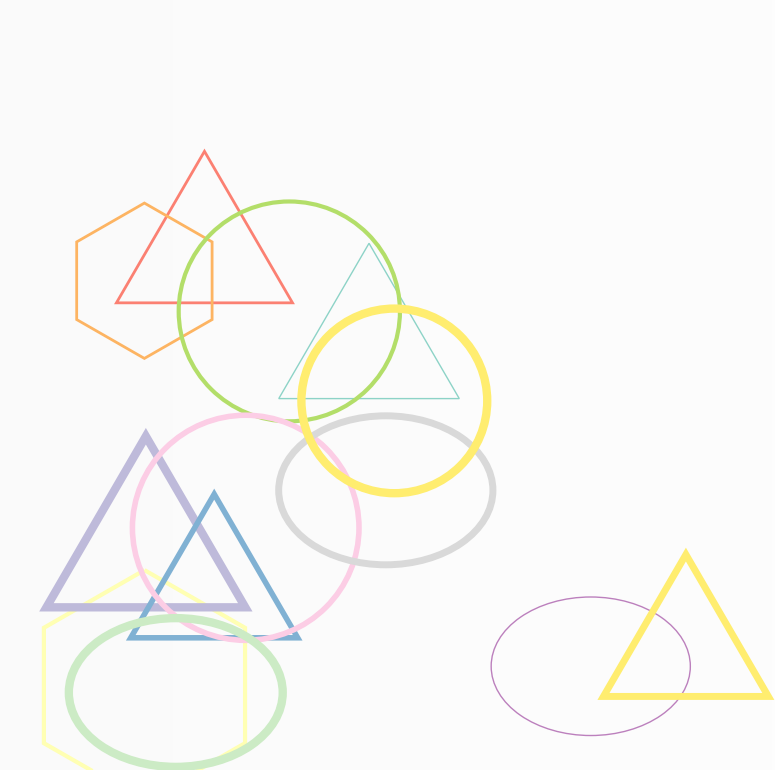[{"shape": "triangle", "thickness": 0.5, "radius": 0.67, "center": [0.476, 0.55]}, {"shape": "hexagon", "thickness": 1.5, "radius": 0.75, "center": [0.186, 0.11]}, {"shape": "triangle", "thickness": 3, "radius": 0.74, "center": [0.188, 0.285]}, {"shape": "triangle", "thickness": 1, "radius": 0.66, "center": [0.264, 0.672]}, {"shape": "triangle", "thickness": 2, "radius": 0.62, "center": [0.276, 0.234]}, {"shape": "hexagon", "thickness": 1, "radius": 0.5, "center": [0.186, 0.635]}, {"shape": "circle", "thickness": 1.5, "radius": 0.71, "center": [0.373, 0.596]}, {"shape": "circle", "thickness": 2, "radius": 0.73, "center": [0.317, 0.315]}, {"shape": "oval", "thickness": 2.5, "radius": 0.69, "center": [0.498, 0.363]}, {"shape": "oval", "thickness": 0.5, "radius": 0.64, "center": [0.762, 0.135]}, {"shape": "oval", "thickness": 3, "radius": 0.69, "center": [0.227, 0.101]}, {"shape": "triangle", "thickness": 2.5, "radius": 0.61, "center": [0.885, 0.157]}, {"shape": "circle", "thickness": 3, "radius": 0.6, "center": [0.509, 0.479]}]